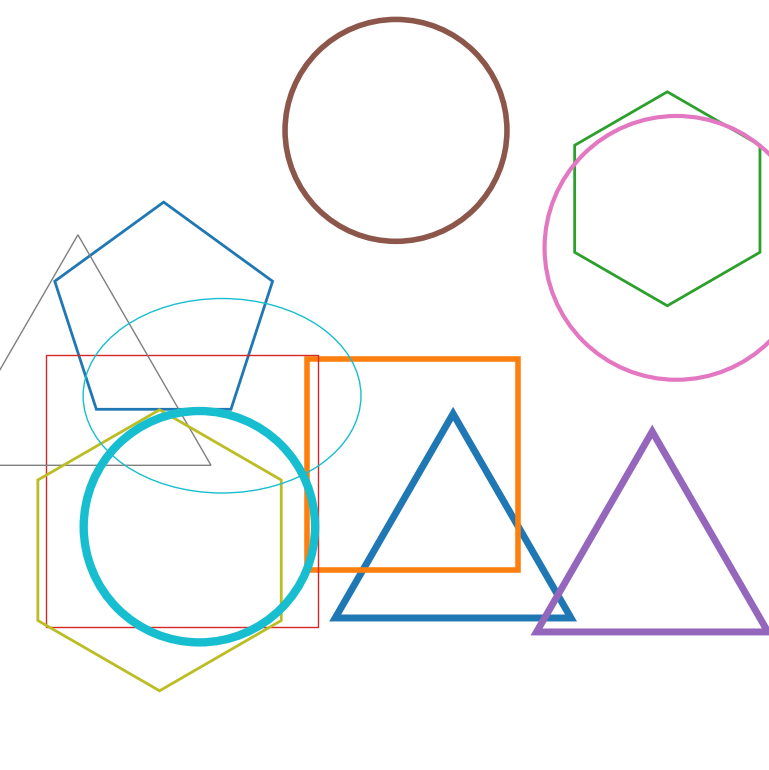[{"shape": "pentagon", "thickness": 1, "radius": 0.74, "center": [0.213, 0.589]}, {"shape": "triangle", "thickness": 2.5, "radius": 0.88, "center": [0.588, 0.286]}, {"shape": "square", "thickness": 2, "radius": 0.68, "center": [0.536, 0.397]}, {"shape": "hexagon", "thickness": 1, "radius": 0.69, "center": [0.867, 0.742]}, {"shape": "square", "thickness": 0.5, "radius": 0.88, "center": [0.236, 0.362]}, {"shape": "triangle", "thickness": 2.5, "radius": 0.87, "center": [0.847, 0.266]}, {"shape": "circle", "thickness": 2, "radius": 0.72, "center": [0.514, 0.831]}, {"shape": "circle", "thickness": 1.5, "radius": 0.86, "center": [0.879, 0.678]}, {"shape": "triangle", "thickness": 0.5, "radius": 1.0, "center": [0.101, 0.496]}, {"shape": "hexagon", "thickness": 1, "radius": 0.91, "center": [0.207, 0.285]}, {"shape": "circle", "thickness": 3, "radius": 0.75, "center": [0.259, 0.316]}, {"shape": "oval", "thickness": 0.5, "radius": 0.9, "center": [0.288, 0.486]}]